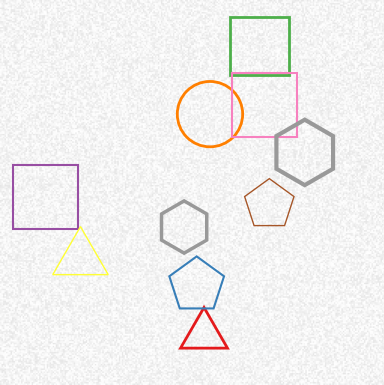[{"shape": "triangle", "thickness": 2, "radius": 0.35, "center": [0.53, 0.131]}, {"shape": "pentagon", "thickness": 1.5, "radius": 0.37, "center": [0.511, 0.259]}, {"shape": "square", "thickness": 2, "radius": 0.38, "center": [0.674, 0.881]}, {"shape": "square", "thickness": 1.5, "radius": 0.42, "center": [0.118, 0.489]}, {"shape": "circle", "thickness": 2, "radius": 0.42, "center": [0.545, 0.704]}, {"shape": "triangle", "thickness": 1, "radius": 0.42, "center": [0.209, 0.328]}, {"shape": "pentagon", "thickness": 1, "radius": 0.34, "center": [0.7, 0.469]}, {"shape": "square", "thickness": 1.5, "radius": 0.42, "center": [0.688, 0.727]}, {"shape": "hexagon", "thickness": 3, "radius": 0.42, "center": [0.792, 0.604]}, {"shape": "hexagon", "thickness": 2.5, "radius": 0.34, "center": [0.478, 0.41]}]